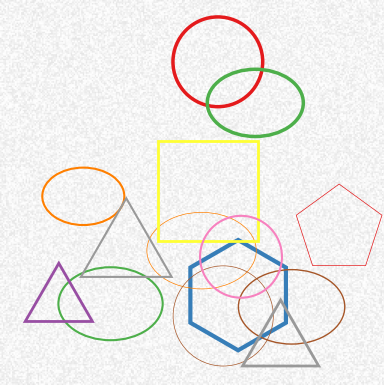[{"shape": "circle", "thickness": 2.5, "radius": 0.58, "center": [0.566, 0.839]}, {"shape": "pentagon", "thickness": 0.5, "radius": 0.59, "center": [0.881, 0.405]}, {"shape": "hexagon", "thickness": 3, "radius": 0.72, "center": [0.619, 0.233]}, {"shape": "oval", "thickness": 2.5, "radius": 0.62, "center": [0.663, 0.733]}, {"shape": "oval", "thickness": 1.5, "radius": 0.68, "center": [0.287, 0.211]}, {"shape": "triangle", "thickness": 2, "radius": 0.5, "center": [0.153, 0.215]}, {"shape": "oval", "thickness": 0.5, "radius": 0.71, "center": [0.524, 0.349]}, {"shape": "oval", "thickness": 1.5, "radius": 0.53, "center": [0.216, 0.49]}, {"shape": "square", "thickness": 2, "radius": 0.65, "center": [0.541, 0.505]}, {"shape": "circle", "thickness": 0.5, "radius": 0.65, "center": [0.58, 0.179]}, {"shape": "oval", "thickness": 1, "radius": 0.69, "center": [0.757, 0.203]}, {"shape": "circle", "thickness": 1.5, "radius": 0.53, "center": [0.626, 0.333]}, {"shape": "triangle", "thickness": 2, "radius": 0.57, "center": [0.729, 0.106]}, {"shape": "triangle", "thickness": 1.5, "radius": 0.68, "center": [0.328, 0.349]}]